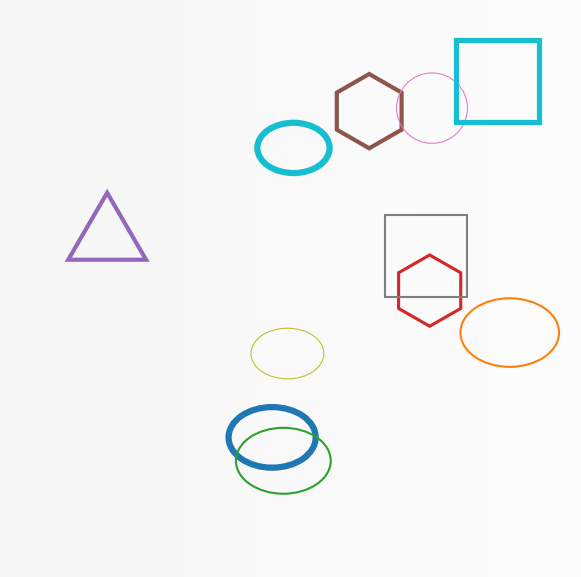[{"shape": "oval", "thickness": 3, "radius": 0.37, "center": [0.468, 0.242]}, {"shape": "oval", "thickness": 1, "radius": 0.42, "center": [0.877, 0.423]}, {"shape": "oval", "thickness": 1, "radius": 0.41, "center": [0.487, 0.201]}, {"shape": "hexagon", "thickness": 1.5, "radius": 0.31, "center": [0.739, 0.496]}, {"shape": "triangle", "thickness": 2, "radius": 0.39, "center": [0.184, 0.588]}, {"shape": "hexagon", "thickness": 2, "radius": 0.32, "center": [0.635, 0.807]}, {"shape": "circle", "thickness": 0.5, "radius": 0.3, "center": [0.743, 0.812]}, {"shape": "square", "thickness": 1, "radius": 0.35, "center": [0.733, 0.556]}, {"shape": "oval", "thickness": 0.5, "radius": 0.31, "center": [0.494, 0.387]}, {"shape": "oval", "thickness": 3, "radius": 0.31, "center": [0.505, 0.743]}, {"shape": "square", "thickness": 2.5, "radius": 0.35, "center": [0.856, 0.859]}]